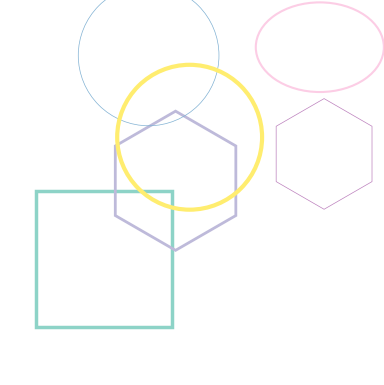[{"shape": "square", "thickness": 2.5, "radius": 0.88, "center": [0.271, 0.328]}, {"shape": "hexagon", "thickness": 2, "radius": 0.9, "center": [0.456, 0.531]}, {"shape": "circle", "thickness": 0.5, "radius": 0.91, "center": [0.386, 0.856]}, {"shape": "oval", "thickness": 1.5, "radius": 0.83, "center": [0.831, 0.877]}, {"shape": "hexagon", "thickness": 0.5, "radius": 0.72, "center": [0.842, 0.6]}, {"shape": "circle", "thickness": 3, "radius": 0.94, "center": [0.493, 0.644]}]